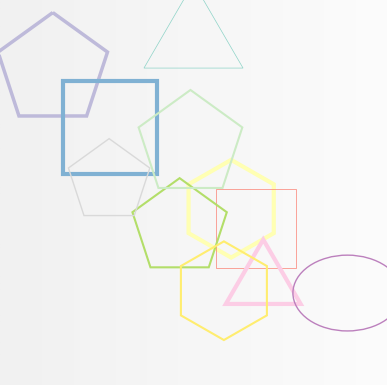[{"shape": "triangle", "thickness": 0.5, "radius": 0.74, "center": [0.499, 0.897]}, {"shape": "hexagon", "thickness": 3, "radius": 0.63, "center": [0.597, 0.458]}, {"shape": "pentagon", "thickness": 2.5, "radius": 0.74, "center": [0.136, 0.819]}, {"shape": "square", "thickness": 0.5, "radius": 0.52, "center": [0.66, 0.406]}, {"shape": "square", "thickness": 3, "radius": 0.6, "center": [0.284, 0.67]}, {"shape": "pentagon", "thickness": 1.5, "radius": 0.64, "center": [0.464, 0.409]}, {"shape": "triangle", "thickness": 3, "radius": 0.56, "center": [0.679, 0.266]}, {"shape": "pentagon", "thickness": 1, "radius": 0.55, "center": [0.282, 0.529]}, {"shape": "oval", "thickness": 1, "radius": 0.7, "center": [0.897, 0.239]}, {"shape": "pentagon", "thickness": 1.5, "radius": 0.7, "center": [0.492, 0.626]}, {"shape": "hexagon", "thickness": 1.5, "radius": 0.64, "center": [0.578, 0.245]}]